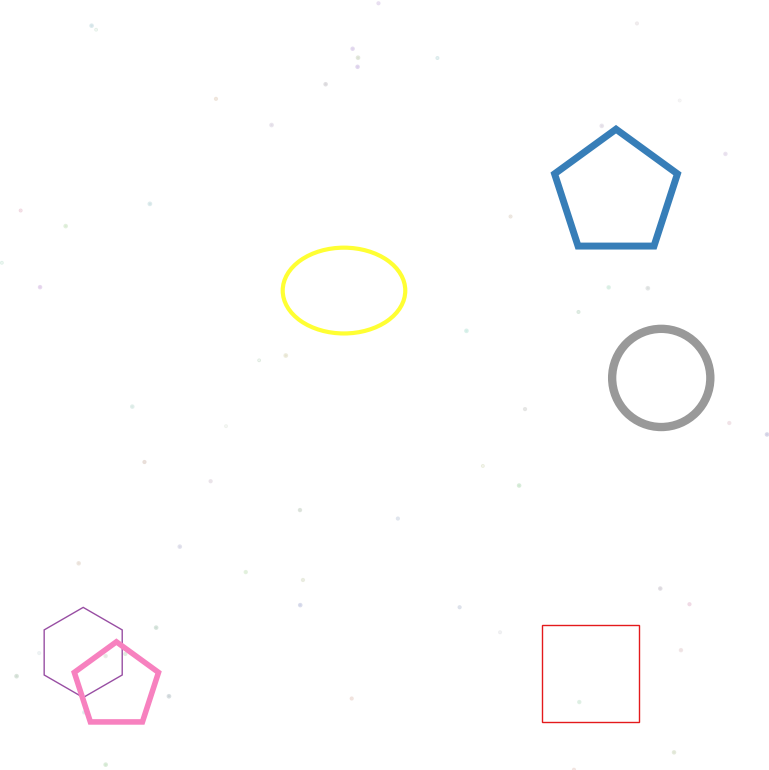[{"shape": "square", "thickness": 0.5, "radius": 0.32, "center": [0.767, 0.125]}, {"shape": "pentagon", "thickness": 2.5, "radius": 0.42, "center": [0.8, 0.748]}, {"shape": "hexagon", "thickness": 0.5, "radius": 0.29, "center": [0.108, 0.153]}, {"shape": "oval", "thickness": 1.5, "radius": 0.4, "center": [0.447, 0.623]}, {"shape": "pentagon", "thickness": 2, "radius": 0.29, "center": [0.151, 0.109]}, {"shape": "circle", "thickness": 3, "radius": 0.32, "center": [0.859, 0.509]}]